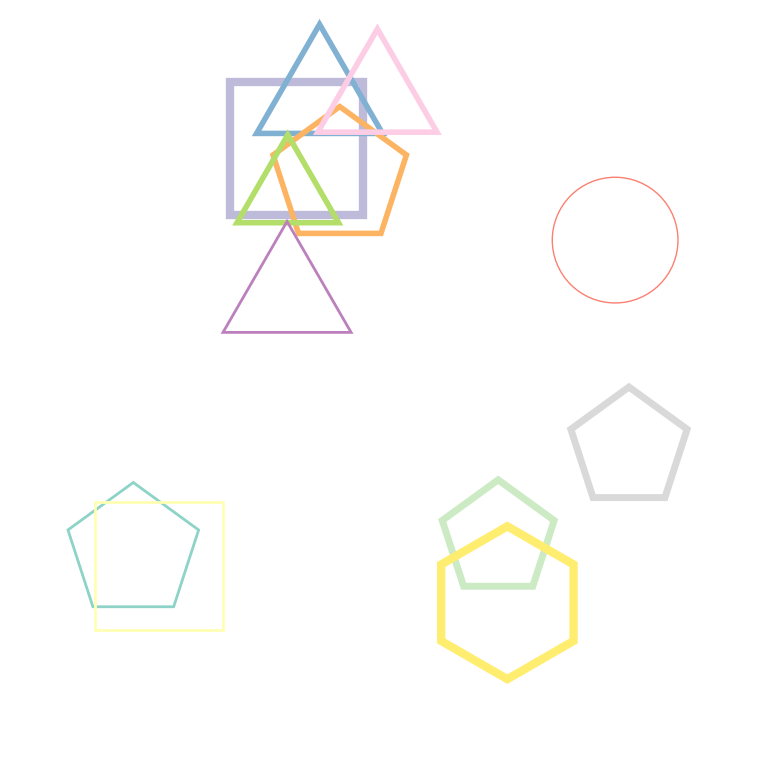[{"shape": "pentagon", "thickness": 1, "radius": 0.45, "center": [0.173, 0.284]}, {"shape": "square", "thickness": 1, "radius": 0.42, "center": [0.207, 0.265]}, {"shape": "square", "thickness": 3, "radius": 0.43, "center": [0.385, 0.807]}, {"shape": "circle", "thickness": 0.5, "radius": 0.41, "center": [0.799, 0.688]}, {"shape": "triangle", "thickness": 2, "radius": 0.47, "center": [0.415, 0.874]}, {"shape": "pentagon", "thickness": 2, "radius": 0.46, "center": [0.441, 0.771]}, {"shape": "triangle", "thickness": 2, "radius": 0.38, "center": [0.374, 0.749]}, {"shape": "triangle", "thickness": 2, "radius": 0.45, "center": [0.49, 0.873]}, {"shape": "pentagon", "thickness": 2.5, "radius": 0.4, "center": [0.817, 0.418]}, {"shape": "triangle", "thickness": 1, "radius": 0.48, "center": [0.373, 0.616]}, {"shape": "pentagon", "thickness": 2.5, "radius": 0.38, "center": [0.647, 0.3]}, {"shape": "hexagon", "thickness": 3, "radius": 0.5, "center": [0.659, 0.217]}]